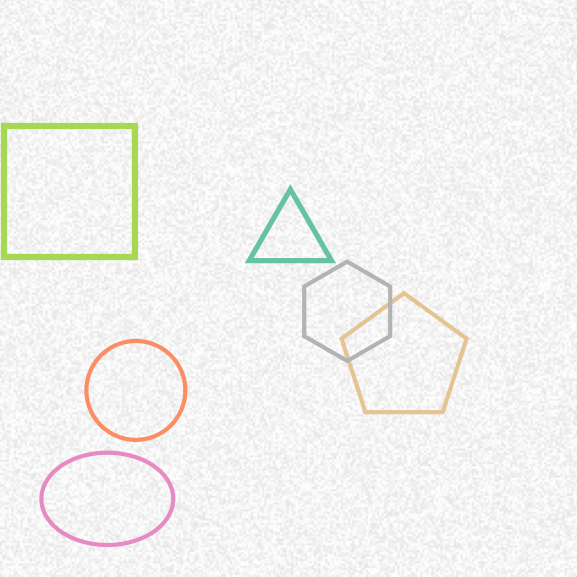[{"shape": "triangle", "thickness": 2.5, "radius": 0.41, "center": [0.503, 0.589]}, {"shape": "circle", "thickness": 2, "radius": 0.43, "center": [0.235, 0.323]}, {"shape": "oval", "thickness": 2, "radius": 0.57, "center": [0.186, 0.135]}, {"shape": "square", "thickness": 3, "radius": 0.57, "center": [0.121, 0.668]}, {"shape": "pentagon", "thickness": 2, "radius": 0.57, "center": [0.7, 0.378]}, {"shape": "hexagon", "thickness": 2, "radius": 0.43, "center": [0.601, 0.46]}]